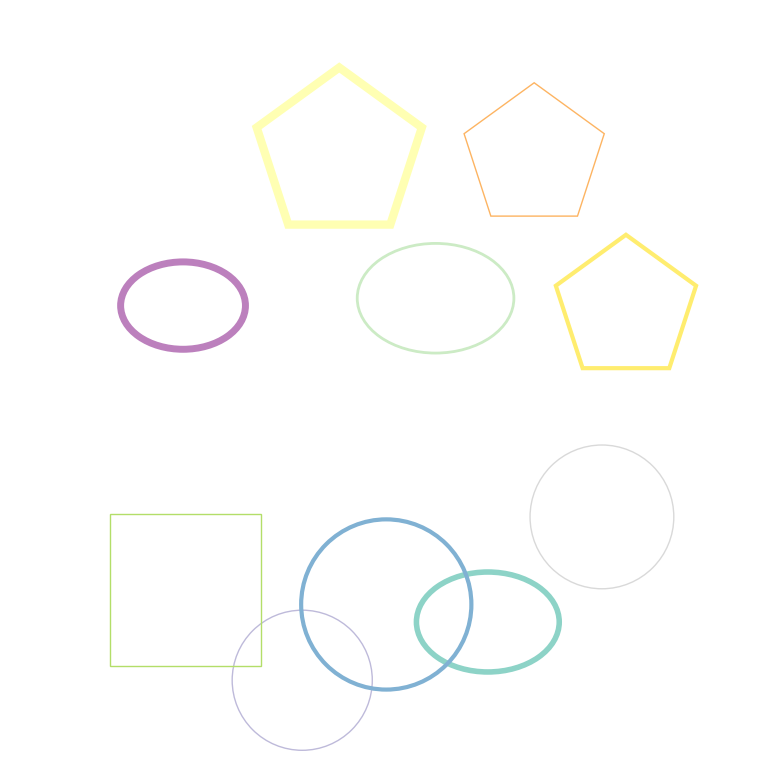[{"shape": "oval", "thickness": 2, "radius": 0.46, "center": [0.634, 0.192]}, {"shape": "pentagon", "thickness": 3, "radius": 0.56, "center": [0.441, 0.8]}, {"shape": "circle", "thickness": 0.5, "radius": 0.45, "center": [0.393, 0.117]}, {"shape": "circle", "thickness": 1.5, "radius": 0.55, "center": [0.502, 0.215]}, {"shape": "pentagon", "thickness": 0.5, "radius": 0.48, "center": [0.694, 0.797]}, {"shape": "square", "thickness": 0.5, "radius": 0.49, "center": [0.241, 0.234]}, {"shape": "circle", "thickness": 0.5, "radius": 0.47, "center": [0.782, 0.329]}, {"shape": "oval", "thickness": 2.5, "radius": 0.41, "center": [0.238, 0.603]}, {"shape": "oval", "thickness": 1, "radius": 0.51, "center": [0.566, 0.613]}, {"shape": "pentagon", "thickness": 1.5, "radius": 0.48, "center": [0.813, 0.599]}]